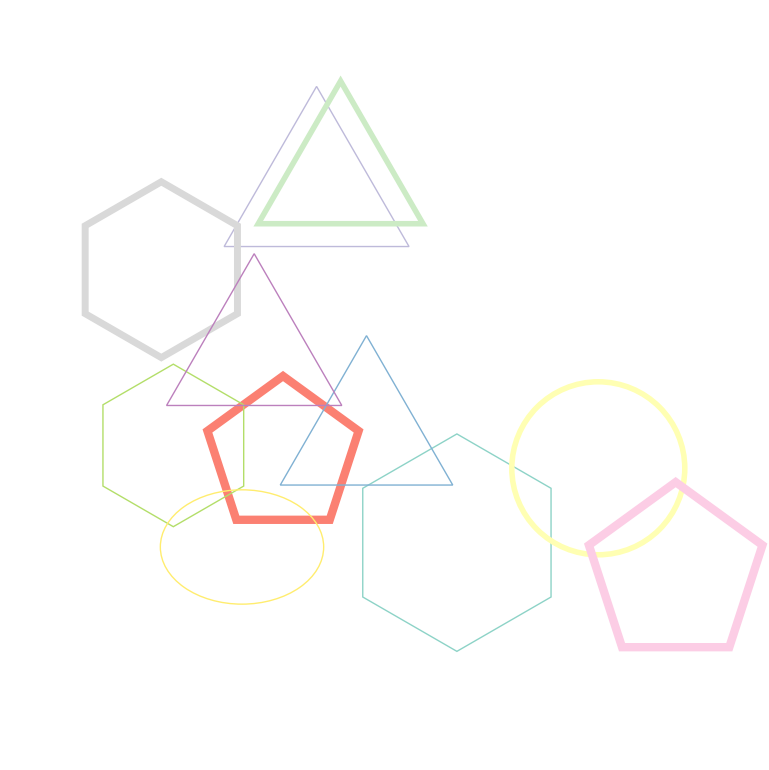[{"shape": "hexagon", "thickness": 0.5, "radius": 0.71, "center": [0.593, 0.295]}, {"shape": "circle", "thickness": 2, "radius": 0.56, "center": [0.777, 0.392]}, {"shape": "triangle", "thickness": 0.5, "radius": 0.69, "center": [0.411, 0.749]}, {"shape": "pentagon", "thickness": 3, "radius": 0.52, "center": [0.368, 0.408]}, {"shape": "triangle", "thickness": 0.5, "radius": 0.65, "center": [0.476, 0.435]}, {"shape": "hexagon", "thickness": 0.5, "radius": 0.53, "center": [0.225, 0.422]}, {"shape": "pentagon", "thickness": 3, "radius": 0.59, "center": [0.877, 0.255]}, {"shape": "hexagon", "thickness": 2.5, "radius": 0.57, "center": [0.209, 0.65]}, {"shape": "triangle", "thickness": 0.5, "radius": 0.66, "center": [0.33, 0.539]}, {"shape": "triangle", "thickness": 2, "radius": 0.62, "center": [0.442, 0.771]}, {"shape": "oval", "thickness": 0.5, "radius": 0.53, "center": [0.314, 0.29]}]